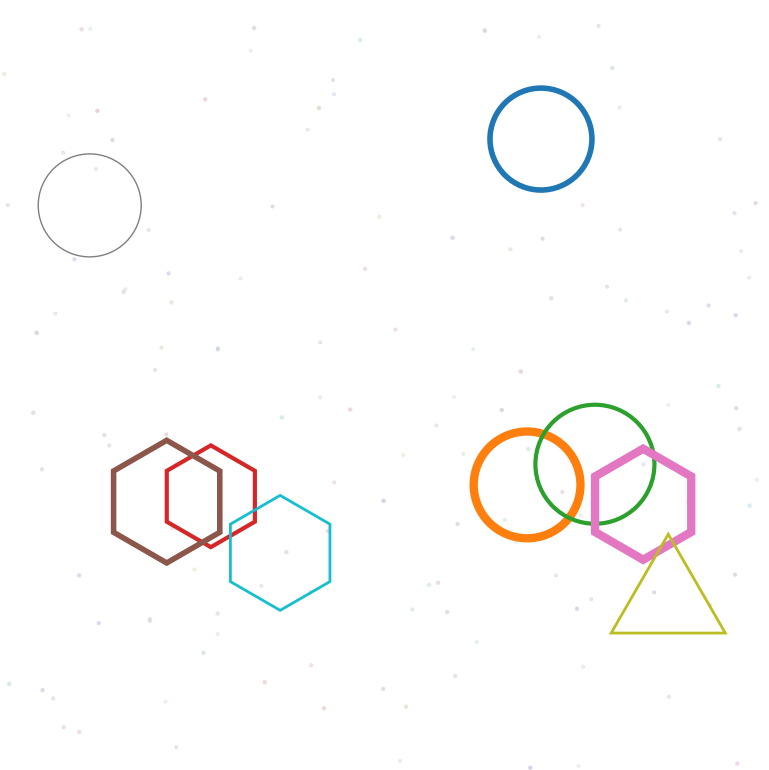[{"shape": "circle", "thickness": 2, "radius": 0.33, "center": [0.703, 0.819]}, {"shape": "circle", "thickness": 3, "radius": 0.35, "center": [0.685, 0.37]}, {"shape": "circle", "thickness": 1.5, "radius": 0.39, "center": [0.773, 0.397]}, {"shape": "hexagon", "thickness": 1.5, "radius": 0.33, "center": [0.274, 0.356]}, {"shape": "hexagon", "thickness": 2, "radius": 0.4, "center": [0.216, 0.349]}, {"shape": "hexagon", "thickness": 3, "radius": 0.36, "center": [0.835, 0.345]}, {"shape": "circle", "thickness": 0.5, "radius": 0.33, "center": [0.116, 0.733]}, {"shape": "triangle", "thickness": 1, "radius": 0.43, "center": [0.868, 0.221]}, {"shape": "hexagon", "thickness": 1, "radius": 0.37, "center": [0.364, 0.282]}]